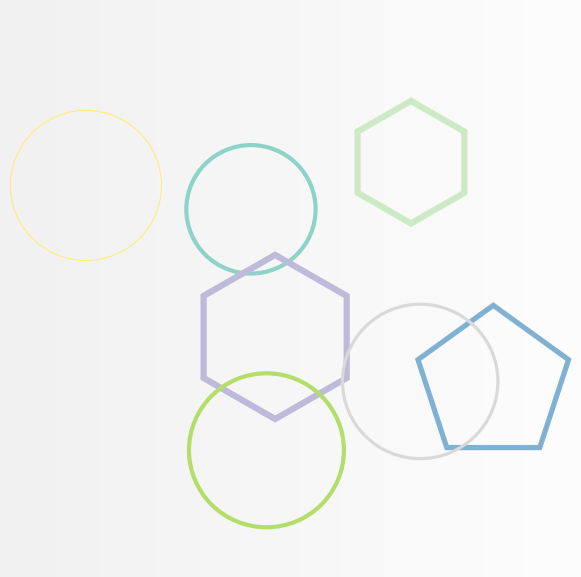[{"shape": "circle", "thickness": 2, "radius": 0.56, "center": [0.432, 0.637]}, {"shape": "hexagon", "thickness": 3, "radius": 0.71, "center": [0.473, 0.416]}, {"shape": "pentagon", "thickness": 2.5, "radius": 0.68, "center": [0.849, 0.334]}, {"shape": "circle", "thickness": 2, "radius": 0.67, "center": [0.458, 0.219]}, {"shape": "circle", "thickness": 1.5, "radius": 0.67, "center": [0.723, 0.339]}, {"shape": "hexagon", "thickness": 3, "radius": 0.53, "center": [0.707, 0.718]}, {"shape": "circle", "thickness": 0.5, "radius": 0.65, "center": [0.148, 0.678]}]